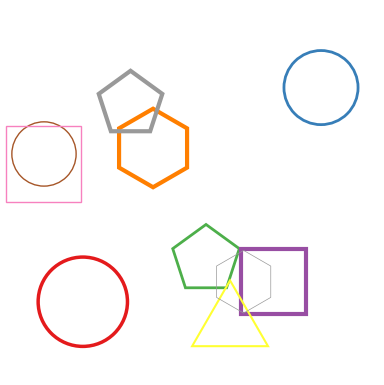[{"shape": "circle", "thickness": 2.5, "radius": 0.58, "center": [0.215, 0.216]}, {"shape": "circle", "thickness": 2, "radius": 0.48, "center": [0.834, 0.773]}, {"shape": "pentagon", "thickness": 2, "radius": 0.45, "center": [0.535, 0.326]}, {"shape": "square", "thickness": 3, "radius": 0.42, "center": [0.71, 0.269]}, {"shape": "hexagon", "thickness": 3, "radius": 0.51, "center": [0.398, 0.616]}, {"shape": "triangle", "thickness": 1.5, "radius": 0.57, "center": [0.598, 0.158]}, {"shape": "circle", "thickness": 1, "radius": 0.42, "center": [0.114, 0.6]}, {"shape": "square", "thickness": 1, "radius": 0.49, "center": [0.113, 0.574]}, {"shape": "pentagon", "thickness": 3, "radius": 0.43, "center": [0.339, 0.729]}, {"shape": "hexagon", "thickness": 0.5, "radius": 0.41, "center": [0.633, 0.268]}]